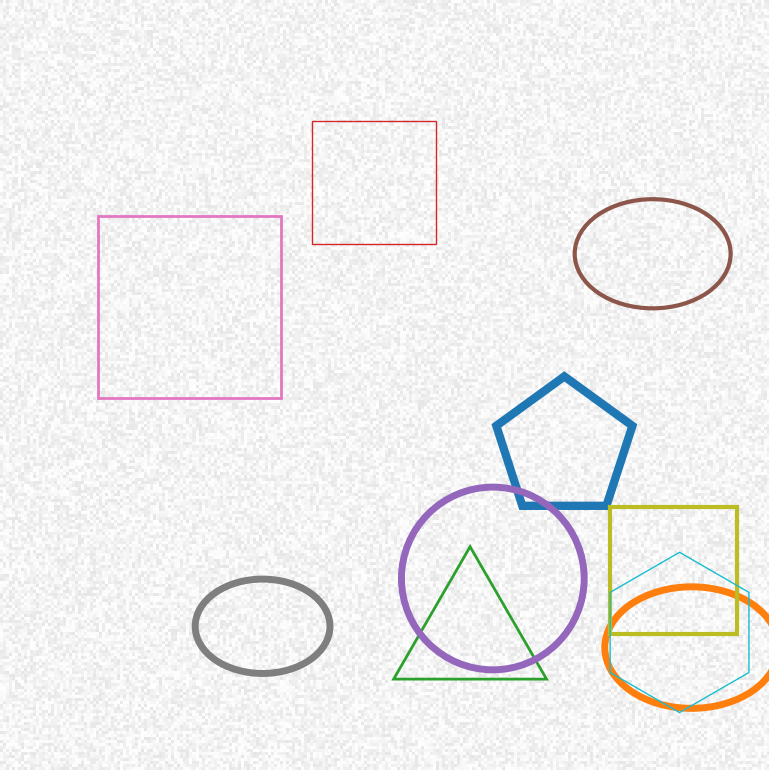[{"shape": "pentagon", "thickness": 3, "radius": 0.46, "center": [0.733, 0.418]}, {"shape": "oval", "thickness": 2.5, "radius": 0.56, "center": [0.898, 0.159]}, {"shape": "triangle", "thickness": 1, "radius": 0.57, "center": [0.611, 0.175]}, {"shape": "square", "thickness": 0.5, "radius": 0.4, "center": [0.486, 0.763]}, {"shape": "circle", "thickness": 2.5, "radius": 0.59, "center": [0.64, 0.249]}, {"shape": "oval", "thickness": 1.5, "radius": 0.51, "center": [0.848, 0.67]}, {"shape": "square", "thickness": 1, "radius": 0.59, "center": [0.246, 0.601]}, {"shape": "oval", "thickness": 2.5, "radius": 0.44, "center": [0.341, 0.187]}, {"shape": "square", "thickness": 1.5, "radius": 0.41, "center": [0.874, 0.259]}, {"shape": "hexagon", "thickness": 0.5, "radius": 0.52, "center": [0.883, 0.179]}]